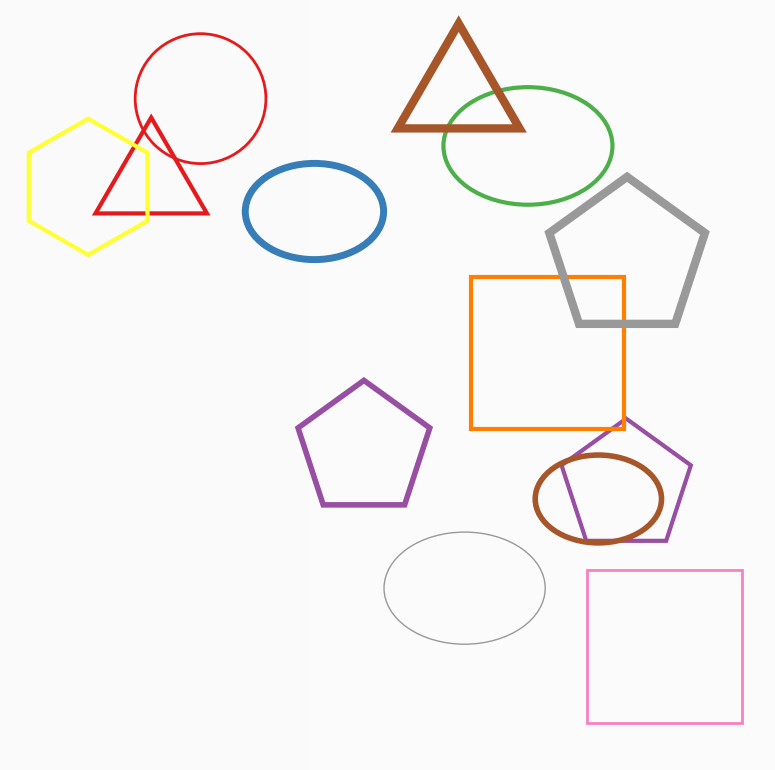[{"shape": "circle", "thickness": 1, "radius": 0.42, "center": [0.259, 0.872]}, {"shape": "triangle", "thickness": 1.5, "radius": 0.42, "center": [0.195, 0.764]}, {"shape": "oval", "thickness": 2.5, "radius": 0.45, "center": [0.406, 0.725]}, {"shape": "oval", "thickness": 1.5, "radius": 0.55, "center": [0.681, 0.81]}, {"shape": "pentagon", "thickness": 2, "radius": 0.45, "center": [0.47, 0.417]}, {"shape": "pentagon", "thickness": 1.5, "radius": 0.44, "center": [0.808, 0.369]}, {"shape": "square", "thickness": 1.5, "radius": 0.49, "center": [0.706, 0.542]}, {"shape": "hexagon", "thickness": 1.5, "radius": 0.44, "center": [0.114, 0.757]}, {"shape": "oval", "thickness": 2, "radius": 0.41, "center": [0.772, 0.352]}, {"shape": "triangle", "thickness": 3, "radius": 0.45, "center": [0.592, 0.879]}, {"shape": "square", "thickness": 1, "radius": 0.5, "center": [0.857, 0.16]}, {"shape": "pentagon", "thickness": 3, "radius": 0.53, "center": [0.809, 0.665]}, {"shape": "oval", "thickness": 0.5, "radius": 0.52, "center": [0.599, 0.236]}]